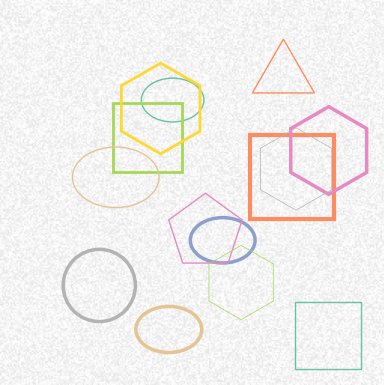[{"shape": "square", "thickness": 1, "radius": 0.43, "center": [0.851, 0.129]}, {"shape": "oval", "thickness": 1, "radius": 0.41, "center": [0.448, 0.74]}, {"shape": "triangle", "thickness": 1, "radius": 0.47, "center": [0.736, 0.805]}, {"shape": "square", "thickness": 3, "radius": 0.55, "center": [0.759, 0.54]}, {"shape": "oval", "thickness": 2.5, "radius": 0.42, "center": [0.578, 0.376]}, {"shape": "hexagon", "thickness": 2.5, "radius": 0.57, "center": [0.854, 0.609]}, {"shape": "pentagon", "thickness": 1, "radius": 0.5, "center": [0.534, 0.398]}, {"shape": "hexagon", "thickness": 0.5, "radius": 0.48, "center": [0.626, 0.266]}, {"shape": "square", "thickness": 2, "radius": 0.45, "center": [0.382, 0.643]}, {"shape": "hexagon", "thickness": 2, "radius": 0.59, "center": [0.417, 0.718]}, {"shape": "oval", "thickness": 2.5, "radius": 0.43, "center": [0.438, 0.144]}, {"shape": "oval", "thickness": 1, "radius": 0.56, "center": [0.301, 0.539]}, {"shape": "hexagon", "thickness": 0.5, "radius": 0.54, "center": [0.769, 0.561]}, {"shape": "circle", "thickness": 2.5, "radius": 0.47, "center": [0.258, 0.259]}]